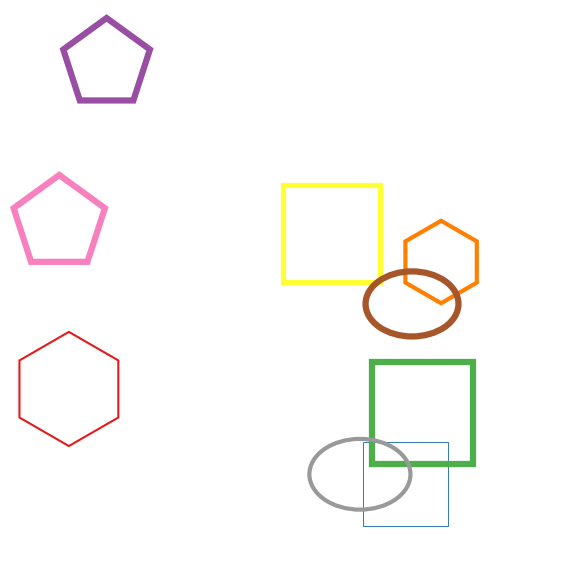[{"shape": "hexagon", "thickness": 1, "radius": 0.49, "center": [0.119, 0.326]}, {"shape": "square", "thickness": 0.5, "radius": 0.37, "center": [0.702, 0.161]}, {"shape": "square", "thickness": 3, "radius": 0.44, "center": [0.732, 0.283]}, {"shape": "pentagon", "thickness": 3, "radius": 0.39, "center": [0.185, 0.889]}, {"shape": "hexagon", "thickness": 2, "radius": 0.36, "center": [0.764, 0.545]}, {"shape": "square", "thickness": 2.5, "radius": 0.42, "center": [0.574, 0.595]}, {"shape": "oval", "thickness": 3, "radius": 0.4, "center": [0.713, 0.473]}, {"shape": "pentagon", "thickness": 3, "radius": 0.42, "center": [0.103, 0.613]}, {"shape": "oval", "thickness": 2, "radius": 0.44, "center": [0.623, 0.178]}]